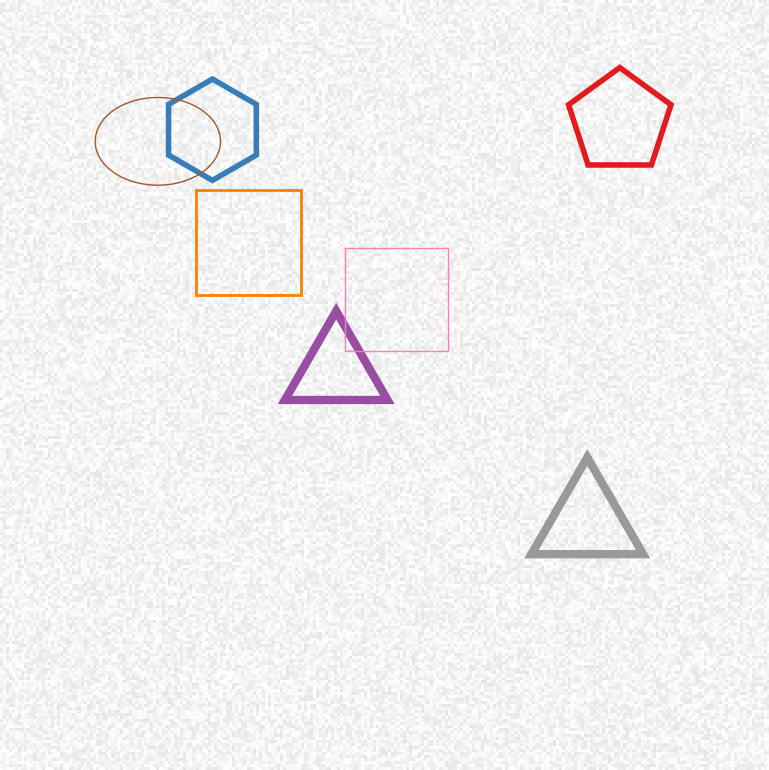[{"shape": "pentagon", "thickness": 2, "radius": 0.35, "center": [0.805, 0.842]}, {"shape": "hexagon", "thickness": 2, "radius": 0.33, "center": [0.276, 0.832]}, {"shape": "triangle", "thickness": 3, "radius": 0.38, "center": [0.437, 0.519]}, {"shape": "square", "thickness": 1, "radius": 0.34, "center": [0.323, 0.685]}, {"shape": "oval", "thickness": 0.5, "radius": 0.41, "center": [0.205, 0.816]}, {"shape": "square", "thickness": 0.5, "radius": 0.33, "center": [0.515, 0.611]}, {"shape": "triangle", "thickness": 3, "radius": 0.42, "center": [0.763, 0.322]}]